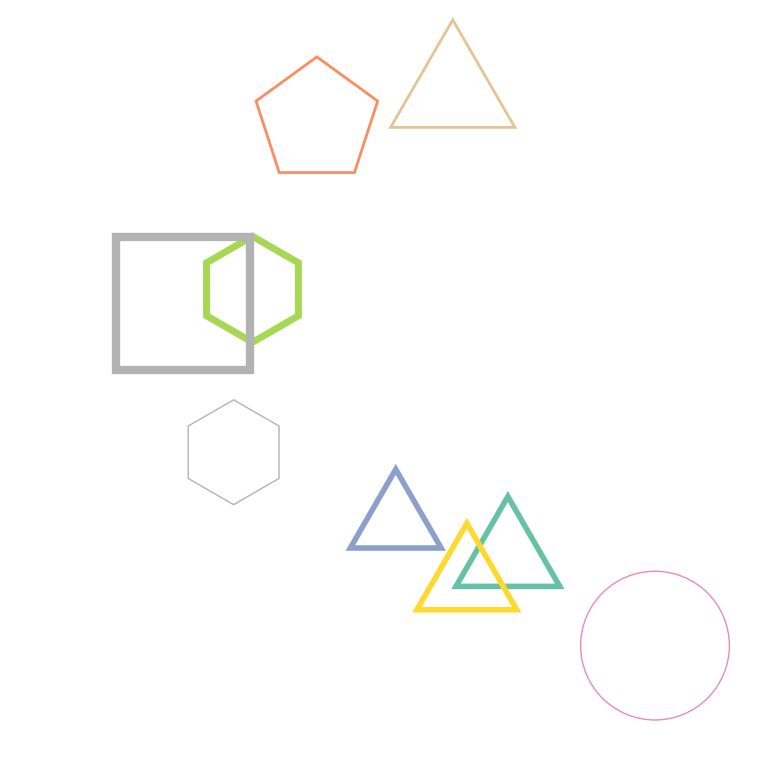[{"shape": "triangle", "thickness": 2, "radius": 0.39, "center": [0.66, 0.277]}, {"shape": "pentagon", "thickness": 1, "radius": 0.42, "center": [0.411, 0.843]}, {"shape": "triangle", "thickness": 2, "radius": 0.34, "center": [0.514, 0.322]}, {"shape": "circle", "thickness": 0.5, "radius": 0.48, "center": [0.851, 0.162]}, {"shape": "hexagon", "thickness": 2.5, "radius": 0.34, "center": [0.328, 0.624]}, {"shape": "triangle", "thickness": 2, "radius": 0.37, "center": [0.606, 0.246]}, {"shape": "triangle", "thickness": 1, "radius": 0.47, "center": [0.588, 0.881]}, {"shape": "hexagon", "thickness": 0.5, "radius": 0.34, "center": [0.303, 0.413]}, {"shape": "square", "thickness": 3, "radius": 0.43, "center": [0.238, 0.606]}]